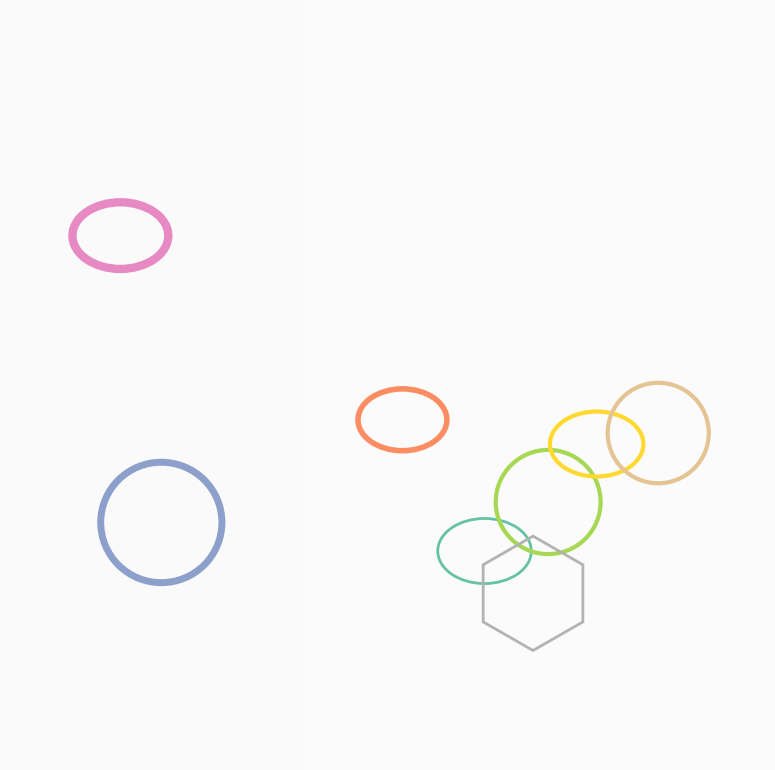[{"shape": "oval", "thickness": 1, "radius": 0.3, "center": [0.625, 0.284]}, {"shape": "oval", "thickness": 2, "radius": 0.29, "center": [0.519, 0.455]}, {"shape": "circle", "thickness": 2.5, "radius": 0.39, "center": [0.208, 0.321]}, {"shape": "oval", "thickness": 3, "radius": 0.31, "center": [0.155, 0.694]}, {"shape": "circle", "thickness": 1.5, "radius": 0.34, "center": [0.707, 0.348]}, {"shape": "oval", "thickness": 1.5, "radius": 0.3, "center": [0.77, 0.423]}, {"shape": "circle", "thickness": 1.5, "radius": 0.33, "center": [0.849, 0.438]}, {"shape": "hexagon", "thickness": 1, "radius": 0.37, "center": [0.688, 0.229]}]